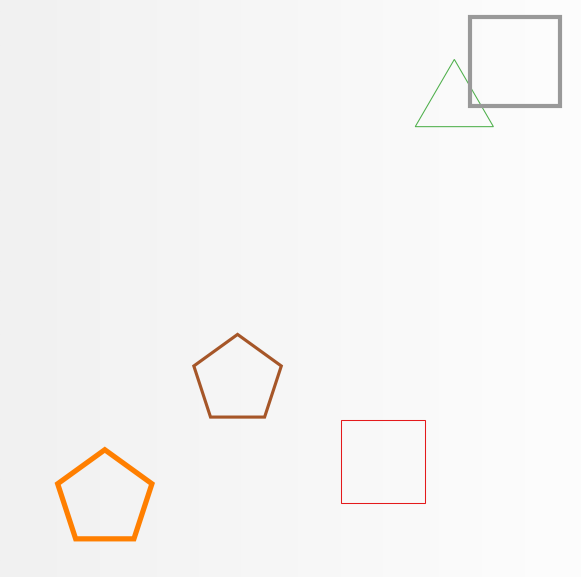[{"shape": "square", "thickness": 0.5, "radius": 0.36, "center": [0.659, 0.2]}, {"shape": "triangle", "thickness": 0.5, "radius": 0.39, "center": [0.782, 0.819]}, {"shape": "pentagon", "thickness": 2.5, "radius": 0.43, "center": [0.18, 0.135]}, {"shape": "pentagon", "thickness": 1.5, "radius": 0.4, "center": [0.409, 0.341]}, {"shape": "square", "thickness": 2, "radius": 0.39, "center": [0.886, 0.893]}]